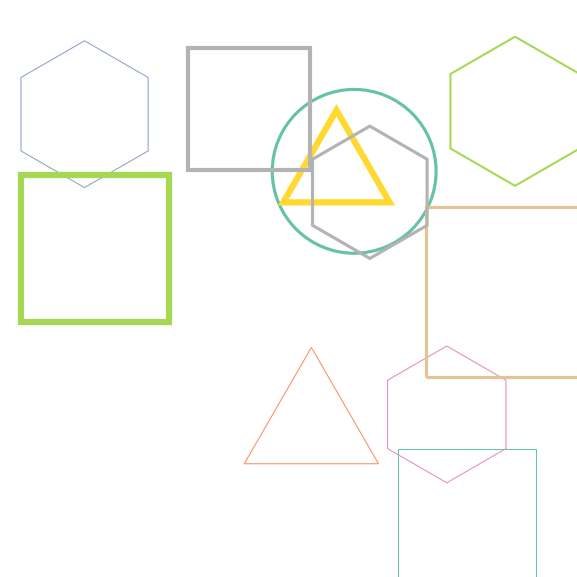[{"shape": "square", "thickness": 0.5, "radius": 0.6, "center": [0.809, 0.102]}, {"shape": "circle", "thickness": 1.5, "radius": 0.71, "center": [0.613, 0.702]}, {"shape": "triangle", "thickness": 0.5, "radius": 0.67, "center": [0.539, 0.263]}, {"shape": "hexagon", "thickness": 0.5, "radius": 0.64, "center": [0.146, 0.801]}, {"shape": "hexagon", "thickness": 0.5, "radius": 0.59, "center": [0.774, 0.282]}, {"shape": "hexagon", "thickness": 1, "radius": 0.65, "center": [0.892, 0.807]}, {"shape": "square", "thickness": 3, "radius": 0.64, "center": [0.164, 0.569]}, {"shape": "triangle", "thickness": 3, "radius": 0.53, "center": [0.583, 0.702]}, {"shape": "square", "thickness": 1.5, "radius": 0.74, "center": [0.885, 0.493]}, {"shape": "hexagon", "thickness": 1.5, "radius": 0.57, "center": [0.64, 0.666]}, {"shape": "square", "thickness": 2, "radius": 0.53, "center": [0.43, 0.81]}]